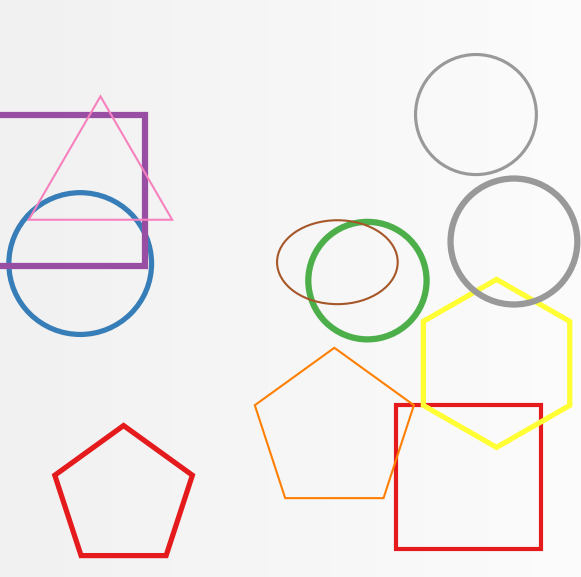[{"shape": "square", "thickness": 2, "radius": 0.62, "center": [0.806, 0.174]}, {"shape": "pentagon", "thickness": 2.5, "radius": 0.62, "center": [0.213, 0.138]}, {"shape": "circle", "thickness": 2.5, "radius": 0.61, "center": [0.138, 0.543]}, {"shape": "circle", "thickness": 3, "radius": 0.51, "center": [0.632, 0.513]}, {"shape": "square", "thickness": 3, "radius": 0.65, "center": [0.119, 0.669]}, {"shape": "pentagon", "thickness": 1, "radius": 0.72, "center": [0.575, 0.253]}, {"shape": "hexagon", "thickness": 2.5, "radius": 0.73, "center": [0.854, 0.37]}, {"shape": "oval", "thickness": 1, "radius": 0.52, "center": [0.58, 0.545]}, {"shape": "triangle", "thickness": 1, "radius": 0.71, "center": [0.173, 0.69]}, {"shape": "circle", "thickness": 1.5, "radius": 0.52, "center": [0.819, 0.801]}, {"shape": "circle", "thickness": 3, "radius": 0.55, "center": [0.884, 0.581]}]